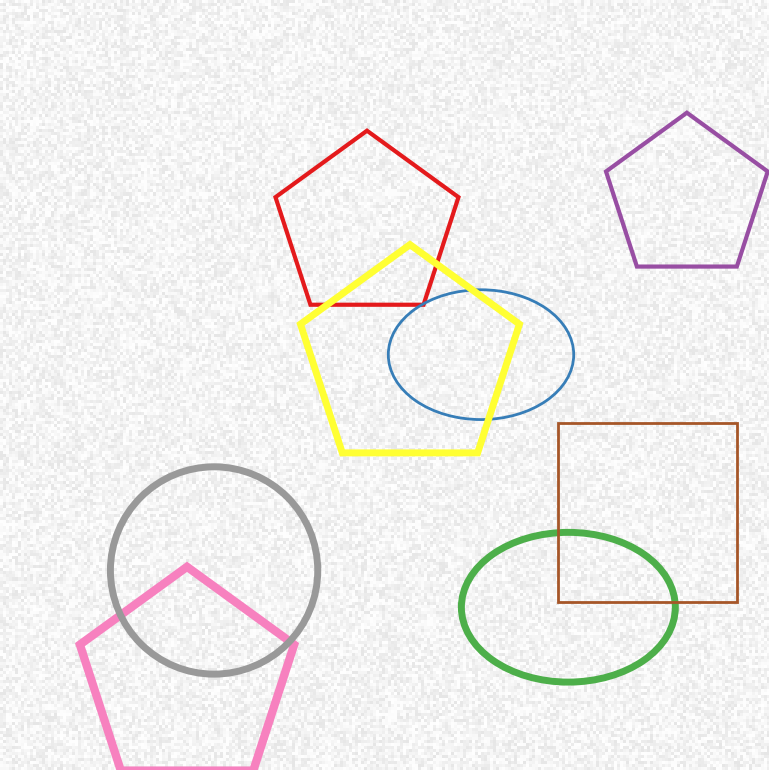[{"shape": "pentagon", "thickness": 1.5, "radius": 0.62, "center": [0.477, 0.705]}, {"shape": "oval", "thickness": 1, "radius": 0.6, "center": [0.625, 0.539]}, {"shape": "oval", "thickness": 2.5, "radius": 0.69, "center": [0.738, 0.211]}, {"shape": "pentagon", "thickness": 1.5, "radius": 0.55, "center": [0.892, 0.743]}, {"shape": "pentagon", "thickness": 2.5, "radius": 0.75, "center": [0.532, 0.533]}, {"shape": "square", "thickness": 1, "radius": 0.58, "center": [0.841, 0.335]}, {"shape": "pentagon", "thickness": 3, "radius": 0.73, "center": [0.243, 0.118]}, {"shape": "circle", "thickness": 2.5, "radius": 0.67, "center": [0.278, 0.259]}]